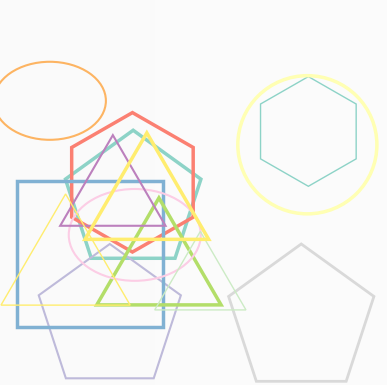[{"shape": "hexagon", "thickness": 1, "radius": 0.71, "center": [0.796, 0.659]}, {"shape": "pentagon", "thickness": 2.5, "radius": 0.92, "center": [0.344, 0.478]}, {"shape": "circle", "thickness": 2.5, "radius": 0.9, "center": [0.793, 0.624]}, {"shape": "pentagon", "thickness": 1.5, "radius": 0.96, "center": [0.283, 0.173]}, {"shape": "hexagon", "thickness": 2.5, "radius": 0.91, "center": [0.342, 0.526]}, {"shape": "square", "thickness": 2.5, "radius": 0.95, "center": [0.232, 0.341]}, {"shape": "oval", "thickness": 1.5, "radius": 0.72, "center": [0.128, 0.738]}, {"shape": "triangle", "thickness": 2.5, "radius": 0.93, "center": [0.41, 0.301]}, {"shape": "oval", "thickness": 1.5, "radius": 0.85, "center": [0.348, 0.39]}, {"shape": "pentagon", "thickness": 2, "radius": 0.99, "center": [0.777, 0.169]}, {"shape": "triangle", "thickness": 1.5, "radius": 0.78, "center": [0.291, 0.492]}, {"shape": "triangle", "thickness": 1, "radius": 0.68, "center": [0.517, 0.263]}, {"shape": "triangle", "thickness": 2.5, "radius": 0.92, "center": [0.379, 0.47]}, {"shape": "triangle", "thickness": 1, "radius": 0.96, "center": [0.169, 0.304]}]